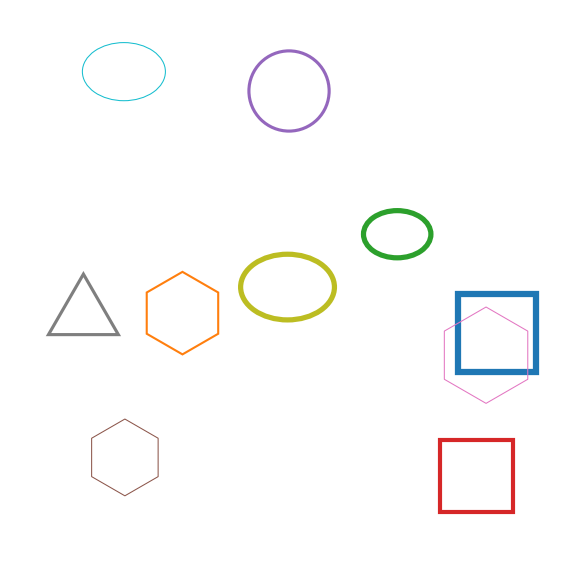[{"shape": "square", "thickness": 3, "radius": 0.34, "center": [0.861, 0.422]}, {"shape": "hexagon", "thickness": 1, "radius": 0.36, "center": [0.316, 0.457]}, {"shape": "oval", "thickness": 2.5, "radius": 0.29, "center": [0.688, 0.594]}, {"shape": "square", "thickness": 2, "radius": 0.31, "center": [0.825, 0.175]}, {"shape": "circle", "thickness": 1.5, "radius": 0.35, "center": [0.5, 0.842]}, {"shape": "hexagon", "thickness": 0.5, "radius": 0.33, "center": [0.216, 0.207]}, {"shape": "hexagon", "thickness": 0.5, "radius": 0.42, "center": [0.842, 0.384]}, {"shape": "triangle", "thickness": 1.5, "radius": 0.35, "center": [0.144, 0.455]}, {"shape": "oval", "thickness": 2.5, "radius": 0.41, "center": [0.498, 0.502]}, {"shape": "oval", "thickness": 0.5, "radius": 0.36, "center": [0.215, 0.875]}]